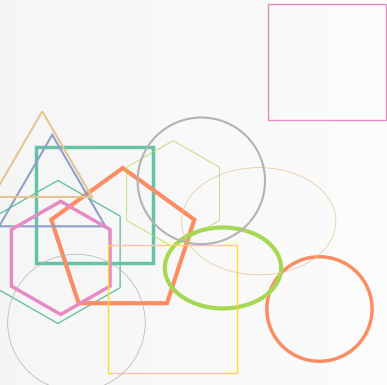[{"shape": "square", "thickness": 2.5, "radius": 0.75, "center": [0.245, 0.468]}, {"shape": "hexagon", "thickness": 1, "radius": 0.93, "center": [0.149, 0.346]}, {"shape": "pentagon", "thickness": 3, "radius": 0.97, "center": [0.317, 0.369]}, {"shape": "circle", "thickness": 2.5, "radius": 0.68, "center": [0.824, 0.197]}, {"shape": "triangle", "thickness": 1.5, "radius": 0.79, "center": [0.135, 0.491]}, {"shape": "square", "thickness": 1, "radius": 0.76, "center": [0.844, 0.839]}, {"shape": "hexagon", "thickness": 2.5, "radius": 0.73, "center": [0.157, 0.33]}, {"shape": "oval", "thickness": 3, "radius": 0.75, "center": [0.575, 0.304]}, {"shape": "hexagon", "thickness": 0.5, "radius": 0.69, "center": [0.447, 0.497]}, {"shape": "square", "thickness": 1, "radius": 0.83, "center": [0.445, 0.198]}, {"shape": "triangle", "thickness": 1.5, "radius": 0.74, "center": [0.109, 0.563]}, {"shape": "oval", "thickness": 0.5, "radius": 0.99, "center": [0.668, 0.425]}, {"shape": "circle", "thickness": 0.5, "radius": 0.89, "center": [0.197, 0.162]}, {"shape": "circle", "thickness": 1.5, "radius": 0.82, "center": [0.52, 0.53]}]